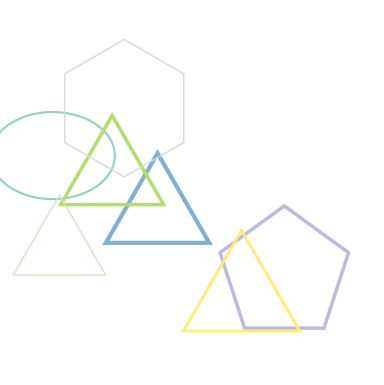[{"shape": "oval", "thickness": 1.5, "radius": 0.81, "center": [0.137, 0.596]}, {"shape": "pentagon", "thickness": 2.5, "radius": 0.88, "center": [0.738, 0.29]}, {"shape": "triangle", "thickness": 3, "radius": 0.78, "center": [0.409, 0.447]}, {"shape": "triangle", "thickness": 2.5, "radius": 0.77, "center": [0.291, 0.546]}, {"shape": "hexagon", "thickness": 1, "radius": 0.89, "center": [0.323, 0.719]}, {"shape": "triangle", "thickness": 1, "radius": 0.69, "center": [0.154, 0.355]}, {"shape": "triangle", "thickness": 2, "radius": 0.87, "center": [0.627, 0.227]}]